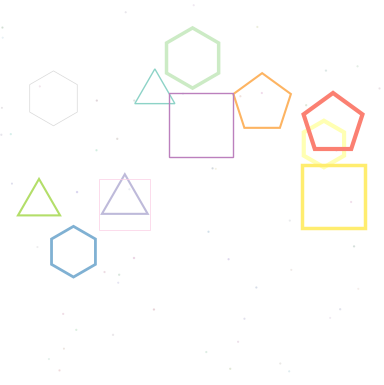[{"shape": "triangle", "thickness": 1, "radius": 0.3, "center": [0.402, 0.761]}, {"shape": "hexagon", "thickness": 3, "radius": 0.3, "center": [0.841, 0.626]}, {"shape": "triangle", "thickness": 1.5, "radius": 0.34, "center": [0.324, 0.479]}, {"shape": "pentagon", "thickness": 3, "radius": 0.4, "center": [0.865, 0.678]}, {"shape": "hexagon", "thickness": 2, "radius": 0.33, "center": [0.191, 0.346]}, {"shape": "pentagon", "thickness": 1.5, "radius": 0.39, "center": [0.681, 0.731]}, {"shape": "triangle", "thickness": 1.5, "radius": 0.32, "center": [0.101, 0.472]}, {"shape": "square", "thickness": 0.5, "radius": 0.33, "center": [0.323, 0.468]}, {"shape": "hexagon", "thickness": 0.5, "radius": 0.36, "center": [0.139, 0.745]}, {"shape": "square", "thickness": 1, "radius": 0.42, "center": [0.522, 0.675]}, {"shape": "hexagon", "thickness": 2.5, "radius": 0.39, "center": [0.5, 0.849]}, {"shape": "square", "thickness": 2.5, "radius": 0.41, "center": [0.866, 0.489]}]